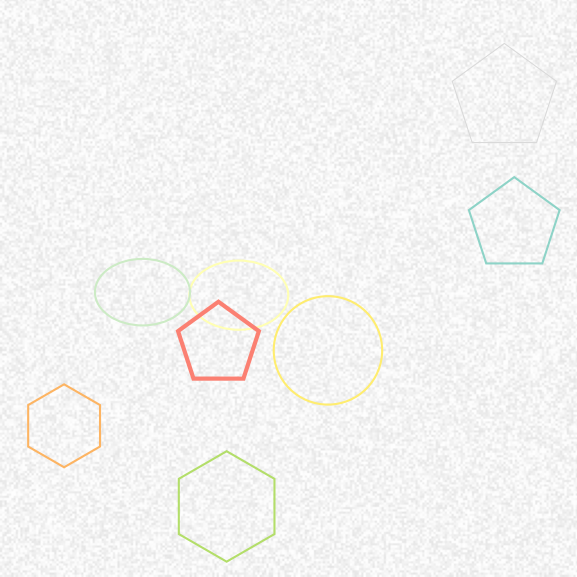[{"shape": "pentagon", "thickness": 1, "radius": 0.41, "center": [0.891, 0.61]}, {"shape": "oval", "thickness": 1, "radius": 0.43, "center": [0.414, 0.488]}, {"shape": "pentagon", "thickness": 2, "radius": 0.37, "center": [0.378, 0.403]}, {"shape": "hexagon", "thickness": 1, "radius": 0.36, "center": [0.111, 0.262]}, {"shape": "hexagon", "thickness": 1, "radius": 0.48, "center": [0.392, 0.122]}, {"shape": "pentagon", "thickness": 0.5, "radius": 0.47, "center": [0.873, 0.829]}, {"shape": "oval", "thickness": 1, "radius": 0.41, "center": [0.247, 0.493]}, {"shape": "circle", "thickness": 1, "radius": 0.47, "center": [0.568, 0.392]}]